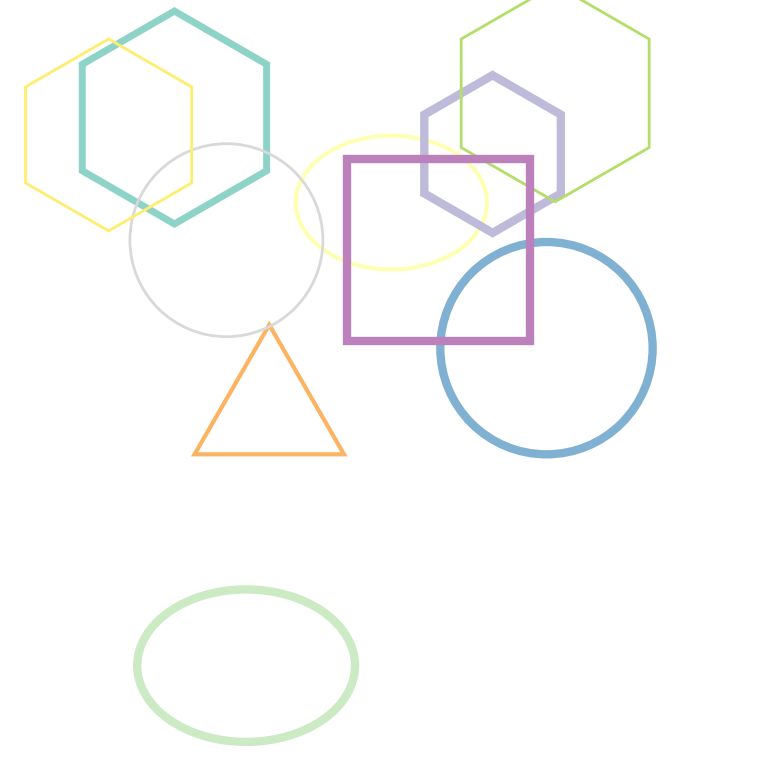[{"shape": "hexagon", "thickness": 2.5, "radius": 0.69, "center": [0.227, 0.847]}, {"shape": "oval", "thickness": 1.5, "radius": 0.62, "center": [0.508, 0.737]}, {"shape": "hexagon", "thickness": 3, "radius": 0.51, "center": [0.64, 0.8]}, {"shape": "circle", "thickness": 3, "radius": 0.69, "center": [0.71, 0.548]}, {"shape": "triangle", "thickness": 1.5, "radius": 0.56, "center": [0.35, 0.466]}, {"shape": "hexagon", "thickness": 1, "radius": 0.7, "center": [0.721, 0.879]}, {"shape": "circle", "thickness": 1, "radius": 0.63, "center": [0.294, 0.688]}, {"shape": "square", "thickness": 3, "radius": 0.59, "center": [0.569, 0.676]}, {"shape": "oval", "thickness": 3, "radius": 0.71, "center": [0.32, 0.136]}, {"shape": "hexagon", "thickness": 1, "radius": 0.62, "center": [0.141, 0.825]}]